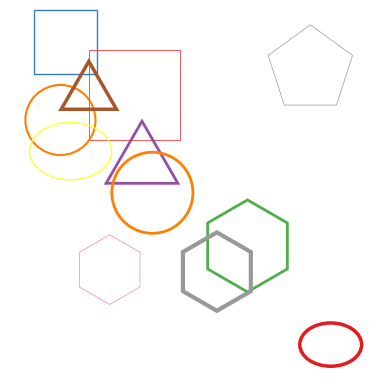[{"shape": "oval", "thickness": 2.5, "radius": 0.4, "center": [0.859, 0.105]}, {"shape": "square", "thickness": 0.5, "radius": 0.59, "center": [0.349, 0.753]}, {"shape": "square", "thickness": 1, "radius": 0.41, "center": [0.171, 0.891]}, {"shape": "hexagon", "thickness": 2, "radius": 0.6, "center": [0.643, 0.361]}, {"shape": "triangle", "thickness": 2, "radius": 0.54, "center": [0.369, 0.578]}, {"shape": "circle", "thickness": 2, "radius": 0.53, "center": [0.396, 0.499]}, {"shape": "circle", "thickness": 1.5, "radius": 0.46, "center": [0.157, 0.688]}, {"shape": "oval", "thickness": 1, "radius": 0.53, "center": [0.183, 0.607]}, {"shape": "triangle", "thickness": 2.5, "radius": 0.41, "center": [0.231, 0.758]}, {"shape": "hexagon", "thickness": 0.5, "radius": 0.45, "center": [0.285, 0.3]}, {"shape": "hexagon", "thickness": 3, "radius": 0.51, "center": [0.563, 0.295]}, {"shape": "pentagon", "thickness": 0.5, "radius": 0.58, "center": [0.806, 0.82]}]